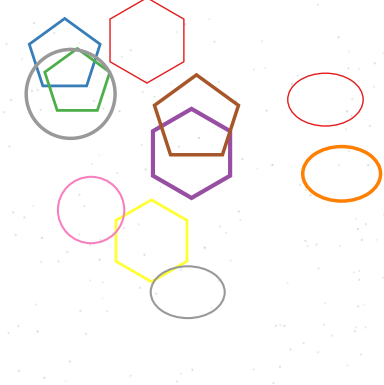[{"shape": "oval", "thickness": 1, "radius": 0.49, "center": [0.845, 0.741]}, {"shape": "hexagon", "thickness": 1, "radius": 0.55, "center": [0.382, 0.895]}, {"shape": "pentagon", "thickness": 2, "radius": 0.48, "center": [0.168, 0.855]}, {"shape": "pentagon", "thickness": 2, "radius": 0.44, "center": [0.201, 0.785]}, {"shape": "hexagon", "thickness": 3, "radius": 0.58, "center": [0.497, 0.602]}, {"shape": "oval", "thickness": 2.5, "radius": 0.51, "center": [0.887, 0.549]}, {"shape": "hexagon", "thickness": 2, "radius": 0.53, "center": [0.393, 0.375]}, {"shape": "pentagon", "thickness": 2.5, "radius": 0.57, "center": [0.51, 0.691]}, {"shape": "circle", "thickness": 1.5, "radius": 0.43, "center": [0.237, 0.454]}, {"shape": "oval", "thickness": 1.5, "radius": 0.48, "center": [0.488, 0.241]}, {"shape": "circle", "thickness": 2.5, "radius": 0.58, "center": [0.183, 0.756]}]